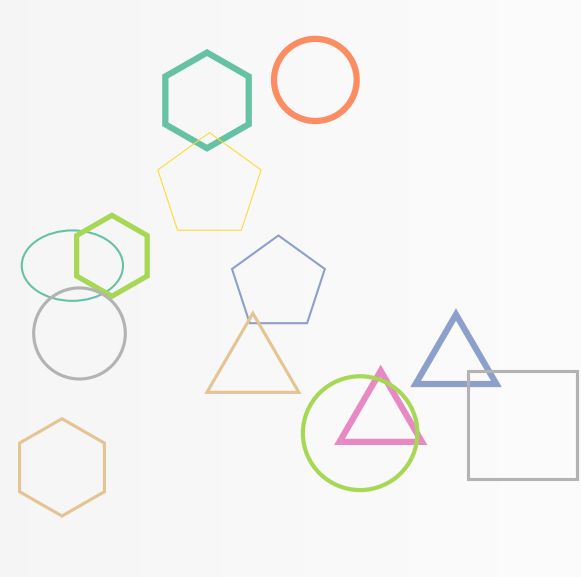[{"shape": "oval", "thickness": 1, "radius": 0.44, "center": [0.124, 0.539]}, {"shape": "hexagon", "thickness": 3, "radius": 0.41, "center": [0.356, 0.825]}, {"shape": "circle", "thickness": 3, "radius": 0.36, "center": [0.543, 0.861]}, {"shape": "triangle", "thickness": 3, "radius": 0.4, "center": [0.785, 0.374]}, {"shape": "pentagon", "thickness": 1, "radius": 0.42, "center": [0.479, 0.507]}, {"shape": "triangle", "thickness": 3, "radius": 0.41, "center": [0.655, 0.275]}, {"shape": "hexagon", "thickness": 2.5, "radius": 0.35, "center": [0.193, 0.556]}, {"shape": "circle", "thickness": 2, "radius": 0.49, "center": [0.62, 0.249]}, {"shape": "pentagon", "thickness": 0.5, "radius": 0.47, "center": [0.36, 0.676]}, {"shape": "hexagon", "thickness": 1.5, "radius": 0.42, "center": [0.107, 0.19]}, {"shape": "triangle", "thickness": 1.5, "radius": 0.46, "center": [0.435, 0.365]}, {"shape": "circle", "thickness": 1.5, "radius": 0.39, "center": [0.137, 0.422]}, {"shape": "square", "thickness": 1.5, "radius": 0.47, "center": [0.899, 0.264]}]